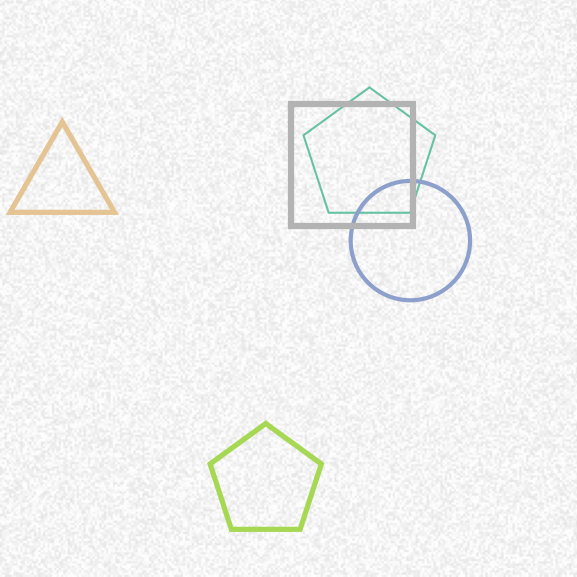[{"shape": "pentagon", "thickness": 1, "radius": 0.6, "center": [0.64, 0.728]}, {"shape": "circle", "thickness": 2, "radius": 0.52, "center": [0.711, 0.583]}, {"shape": "pentagon", "thickness": 2.5, "radius": 0.51, "center": [0.46, 0.164]}, {"shape": "triangle", "thickness": 2.5, "radius": 0.52, "center": [0.108, 0.684]}, {"shape": "square", "thickness": 3, "radius": 0.53, "center": [0.609, 0.713]}]